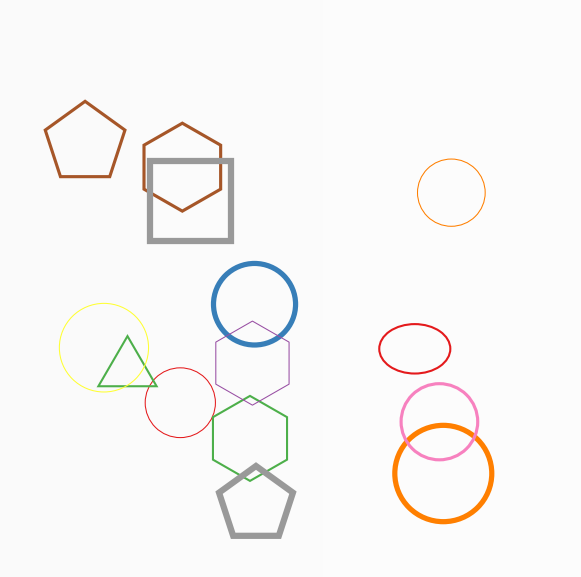[{"shape": "oval", "thickness": 1, "radius": 0.31, "center": [0.714, 0.395]}, {"shape": "circle", "thickness": 0.5, "radius": 0.3, "center": [0.31, 0.302]}, {"shape": "circle", "thickness": 2.5, "radius": 0.35, "center": [0.438, 0.472]}, {"shape": "hexagon", "thickness": 1, "radius": 0.37, "center": [0.43, 0.24]}, {"shape": "triangle", "thickness": 1, "radius": 0.29, "center": [0.219, 0.359]}, {"shape": "hexagon", "thickness": 0.5, "radius": 0.36, "center": [0.434, 0.37]}, {"shape": "circle", "thickness": 0.5, "radius": 0.29, "center": [0.777, 0.666]}, {"shape": "circle", "thickness": 2.5, "radius": 0.42, "center": [0.763, 0.179]}, {"shape": "circle", "thickness": 0.5, "radius": 0.38, "center": [0.179, 0.397]}, {"shape": "pentagon", "thickness": 1.5, "radius": 0.36, "center": [0.146, 0.752]}, {"shape": "hexagon", "thickness": 1.5, "radius": 0.38, "center": [0.314, 0.71]}, {"shape": "circle", "thickness": 1.5, "radius": 0.33, "center": [0.756, 0.269]}, {"shape": "square", "thickness": 3, "radius": 0.35, "center": [0.328, 0.651]}, {"shape": "pentagon", "thickness": 3, "radius": 0.33, "center": [0.44, 0.125]}]